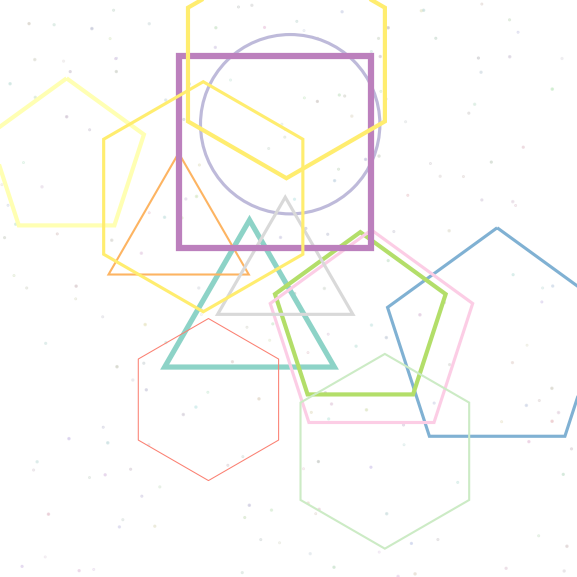[{"shape": "triangle", "thickness": 2.5, "radius": 0.85, "center": [0.432, 0.448]}, {"shape": "pentagon", "thickness": 2, "radius": 0.7, "center": [0.115, 0.723]}, {"shape": "circle", "thickness": 1.5, "radius": 0.78, "center": [0.502, 0.784]}, {"shape": "hexagon", "thickness": 0.5, "radius": 0.7, "center": [0.361, 0.307]}, {"shape": "pentagon", "thickness": 1.5, "radius": 1.0, "center": [0.861, 0.405]}, {"shape": "triangle", "thickness": 1, "radius": 0.7, "center": [0.309, 0.594]}, {"shape": "pentagon", "thickness": 2, "radius": 0.78, "center": [0.624, 0.442]}, {"shape": "pentagon", "thickness": 1.5, "radius": 0.92, "center": [0.643, 0.417]}, {"shape": "triangle", "thickness": 1.5, "radius": 0.68, "center": [0.494, 0.522]}, {"shape": "square", "thickness": 3, "radius": 0.83, "center": [0.476, 0.736]}, {"shape": "hexagon", "thickness": 1, "radius": 0.84, "center": [0.666, 0.218]}, {"shape": "hexagon", "thickness": 2, "radius": 0.98, "center": [0.496, 0.887]}, {"shape": "hexagon", "thickness": 1.5, "radius": 1.0, "center": [0.352, 0.658]}]